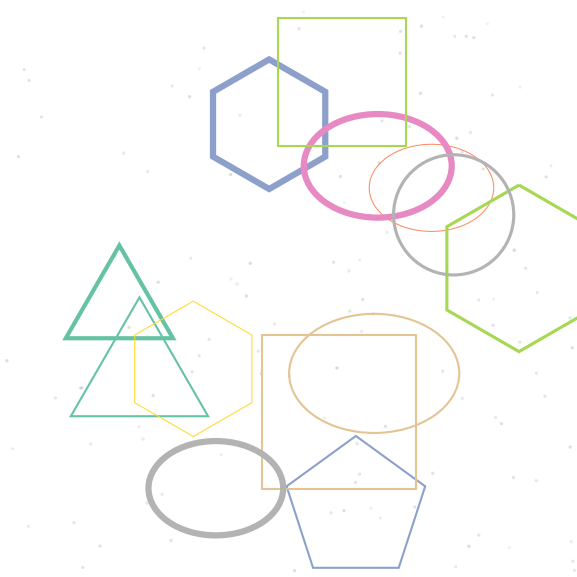[{"shape": "triangle", "thickness": 2, "radius": 0.54, "center": [0.207, 0.467]}, {"shape": "triangle", "thickness": 1, "radius": 0.69, "center": [0.241, 0.347]}, {"shape": "oval", "thickness": 0.5, "radius": 0.54, "center": [0.747, 0.674]}, {"shape": "pentagon", "thickness": 1, "radius": 0.63, "center": [0.616, 0.118]}, {"shape": "hexagon", "thickness": 3, "radius": 0.56, "center": [0.466, 0.784]}, {"shape": "oval", "thickness": 3, "radius": 0.64, "center": [0.654, 0.712]}, {"shape": "hexagon", "thickness": 1.5, "radius": 0.72, "center": [0.899, 0.534]}, {"shape": "square", "thickness": 1, "radius": 0.56, "center": [0.592, 0.857]}, {"shape": "hexagon", "thickness": 0.5, "radius": 0.59, "center": [0.335, 0.36]}, {"shape": "square", "thickness": 1, "radius": 0.67, "center": [0.587, 0.286]}, {"shape": "oval", "thickness": 1, "radius": 0.74, "center": [0.648, 0.353]}, {"shape": "circle", "thickness": 1.5, "radius": 0.52, "center": [0.786, 0.627]}, {"shape": "oval", "thickness": 3, "radius": 0.58, "center": [0.374, 0.154]}]